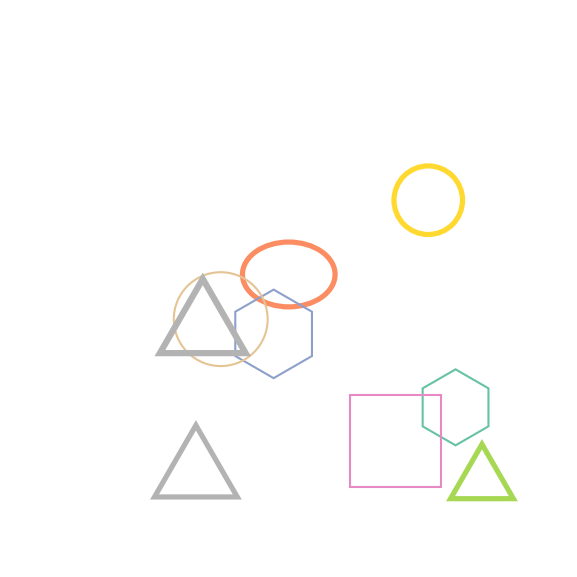[{"shape": "hexagon", "thickness": 1, "radius": 0.33, "center": [0.789, 0.294]}, {"shape": "oval", "thickness": 2.5, "radius": 0.4, "center": [0.5, 0.524]}, {"shape": "hexagon", "thickness": 1, "radius": 0.38, "center": [0.474, 0.421]}, {"shape": "square", "thickness": 1, "radius": 0.4, "center": [0.685, 0.236]}, {"shape": "triangle", "thickness": 2.5, "radius": 0.31, "center": [0.835, 0.167]}, {"shape": "circle", "thickness": 2.5, "radius": 0.3, "center": [0.742, 0.652]}, {"shape": "circle", "thickness": 1, "radius": 0.41, "center": [0.382, 0.446]}, {"shape": "triangle", "thickness": 3, "radius": 0.43, "center": [0.351, 0.431]}, {"shape": "triangle", "thickness": 2.5, "radius": 0.41, "center": [0.339, 0.18]}]